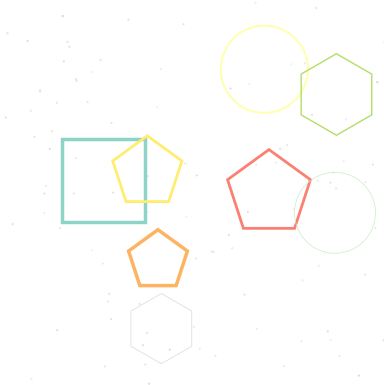[{"shape": "square", "thickness": 2.5, "radius": 0.54, "center": [0.269, 0.531]}, {"shape": "circle", "thickness": 1.5, "radius": 0.57, "center": [0.687, 0.82]}, {"shape": "pentagon", "thickness": 2, "radius": 0.57, "center": [0.699, 0.498]}, {"shape": "pentagon", "thickness": 2.5, "radius": 0.4, "center": [0.41, 0.323]}, {"shape": "hexagon", "thickness": 1, "radius": 0.53, "center": [0.874, 0.755]}, {"shape": "hexagon", "thickness": 0.5, "radius": 0.46, "center": [0.419, 0.146]}, {"shape": "circle", "thickness": 0.5, "radius": 0.53, "center": [0.87, 0.447]}, {"shape": "pentagon", "thickness": 2, "radius": 0.47, "center": [0.383, 0.553]}]